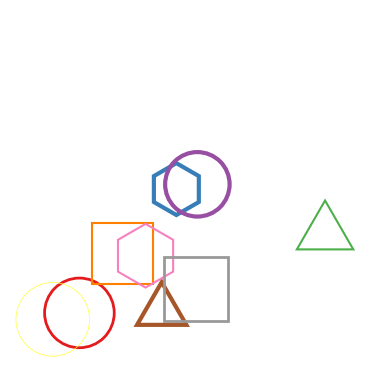[{"shape": "circle", "thickness": 2, "radius": 0.45, "center": [0.206, 0.187]}, {"shape": "hexagon", "thickness": 3, "radius": 0.34, "center": [0.458, 0.509]}, {"shape": "triangle", "thickness": 1.5, "radius": 0.42, "center": [0.844, 0.395]}, {"shape": "circle", "thickness": 3, "radius": 0.42, "center": [0.513, 0.521]}, {"shape": "square", "thickness": 1.5, "radius": 0.4, "center": [0.318, 0.342]}, {"shape": "circle", "thickness": 0.5, "radius": 0.48, "center": [0.137, 0.171]}, {"shape": "triangle", "thickness": 3, "radius": 0.37, "center": [0.42, 0.193]}, {"shape": "hexagon", "thickness": 1.5, "radius": 0.41, "center": [0.378, 0.336]}, {"shape": "square", "thickness": 2, "radius": 0.42, "center": [0.509, 0.25]}]